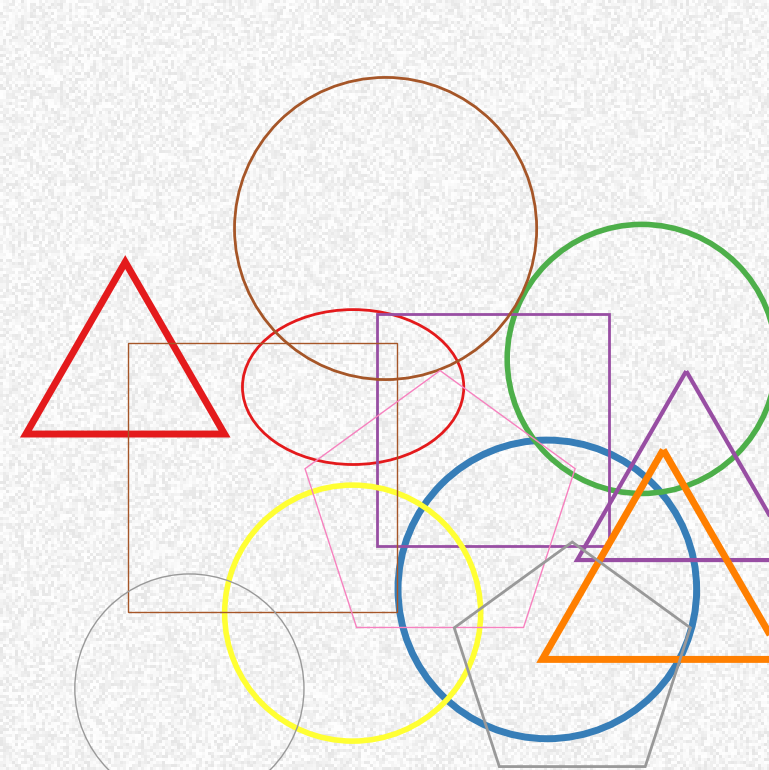[{"shape": "triangle", "thickness": 2.5, "radius": 0.74, "center": [0.163, 0.511]}, {"shape": "oval", "thickness": 1, "radius": 0.72, "center": [0.459, 0.497]}, {"shape": "circle", "thickness": 2.5, "radius": 0.97, "center": [0.711, 0.235]}, {"shape": "circle", "thickness": 2, "radius": 0.87, "center": [0.833, 0.534]}, {"shape": "square", "thickness": 1, "radius": 0.75, "center": [0.64, 0.442]}, {"shape": "triangle", "thickness": 1.5, "radius": 0.82, "center": [0.891, 0.354]}, {"shape": "triangle", "thickness": 2.5, "radius": 0.91, "center": [0.861, 0.234]}, {"shape": "circle", "thickness": 2, "radius": 0.83, "center": [0.458, 0.204]}, {"shape": "square", "thickness": 0.5, "radius": 0.87, "center": [0.341, 0.38]}, {"shape": "circle", "thickness": 1, "radius": 0.98, "center": [0.501, 0.703]}, {"shape": "pentagon", "thickness": 0.5, "radius": 0.92, "center": [0.572, 0.334]}, {"shape": "pentagon", "thickness": 1, "radius": 0.81, "center": [0.743, 0.135]}, {"shape": "circle", "thickness": 0.5, "radius": 0.74, "center": [0.246, 0.106]}]